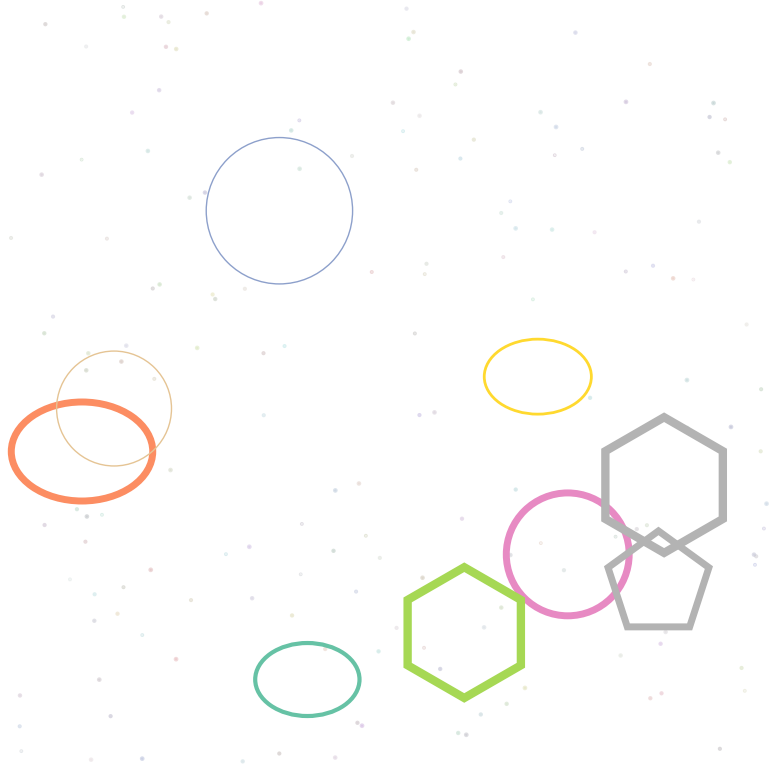[{"shape": "oval", "thickness": 1.5, "radius": 0.34, "center": [0.399, 0.118]}, {"shape": "oval", "thickness": 2.5, "radius": 0.46, "center": [0.107, 0.414]}, {"shape": "circle", "thickness": 0.5, "radius": 0.48, "center": [0.363, 0.726]}, {"shape": "circle", "thickness": 2.5, "radius": 0.4, "center": [0.737, 0.28]}, {"shape": "hexagon", "thickness": 3, "radius": 0.42, "center": [0.603, 0.178]}, {"shape": "oval", "thickness": 1, "radius": 0.35, "center": [0.698, 0.511]}, {"shape": "circle", "thickness": 0.5, "radius": 0.37, "center": [0.148, 0.469]}, {"shape": "pentagon", "thickness": 2.5, "radius": 0.34, "center": [0.855, 0.242]}, {"shape": "hexagon", "thickness": 3, "radius": 0.44, "center": [0.862, 0.37]}]